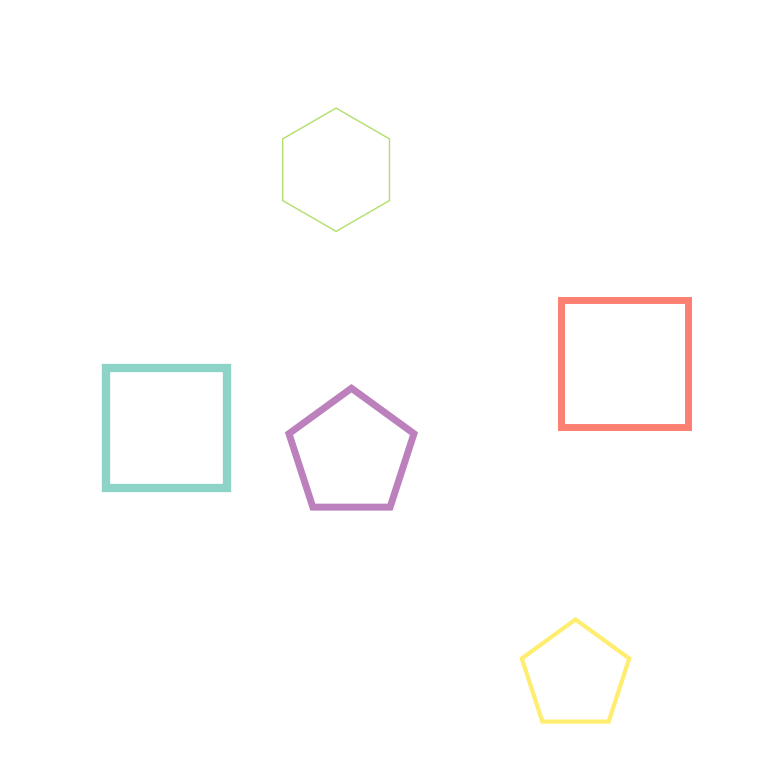[{"shape": "square", "thickness": 3, "radius": 0.39, "center": [0.216, 0.444]}, {"shape": "square", "thickness": 2.5, "radius": 0.41, "center": [0.811, 0.527]}, {"shape": "hexagon", "thickness": 0.5, "radius": 0.4, "center": [0.436, 0.78]}, {"shape": "pentagon", "thickness": 2.5, "radius": 0.43, "center": [0.456, 0.41]}, {"shape": "pentagon", "thickness": 1.5, "radius": 0.37, "center": [0.747, 0.122]}]